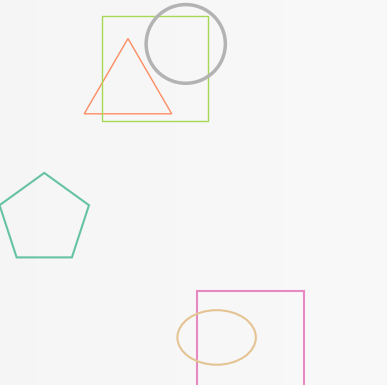[{"shape": "pentagon", "thickness": 1.5, "radius": 0.61, "center": [0.114, 0.43]}, {"shape": "triangle", "thickness": 1, "radius": 0.65, "center": [0.33, 0.77]}, {"shape": "square", "thickness": 1.5, "radius": 0.69, "center": [0.647, 0.107]}, {"shape": "square", "thickness": 1, "radius": 0.68, "center": [0.401, 0.823]}, {"shape": "oval", "thickness": 1.5, "radius": 0.51, "center": [0.559, 0.124]}, {"shape": "circle", "thickness": 2.5, "radius": 0.51, "center": [0.479, 0.886]}]